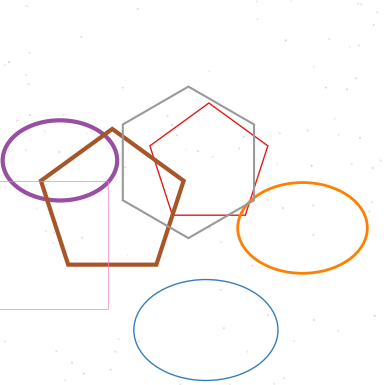[{"shape": "pentagon", "thickness": 1, "radius": 0.81, "center": [0.543, 0.571]}, {"shape": "oval", "thickness": 1, "radius": 0.94, "center": [0.535, 0.143]}, {"shape": "oval", "thickness": 3, "radius": 0.74, "center": [0.156, 0.583]}, {"shape": "oval", "thickness": 2, "radius": 0.84, "center": [0.786, 0.408]}, {"shape": "pentagon", "thickness": 3, "radius": 0.97, "center": [0.292, 0.47]}, {"shape": "square", "thickness": 0.5, "radius": 0.83, "center": [0.113, 0.363]}, {"shape": "hexagon", "thickness": 1.5, "radius": 0.98, "center": [0.489, 0.578]}]